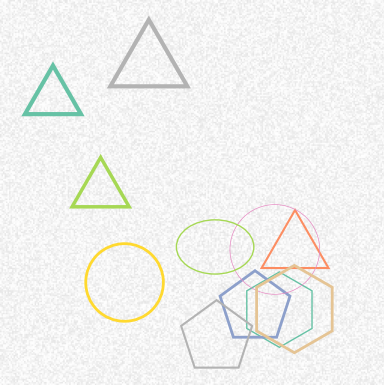[{"shape": "triangle", "thickness": 3, "radius": 0.42, "center": [0.138, 0.746]}, {"shape": "hexagon", "thickness": 1, "radius": 0.49, "center": [0.726, 0.196]}, {"shape": "triangle", "thickness": 1.5, "radius": 0.5, "center": [0.766, 0.354]}, {"shape": "pentagon", "thickness": 2, "radius": 0.48, "center": [0.662, 0.201]}, {"shape": "circle", "thickness": 0.5, "radius": 0.58, "center": [0.714, 0.352]}, {"shape": "triangle", "thickness": 2.5, "radius": 0.43, "center": [0.261, 0.506]}, {"shape": "oval", "thickness": 1, "radius": 0.5, "center": [0.559, 0.359]}, {"shape": "circle", "thickness": 2, "radius": 0.5, "center": [0.324, 0.266]}, {"shape": "hexagon", "thickness": 2, "radius": 0.57, "center": [0.765, 0.197]}, {"shape": "triangle", "thickness": 3, "radius": 0.58, "center": [0.387, 0.833]}, {"shape": "pentagon", "thickness": 1.5, "radius": 0.48, "center": [0.563, 0.124]}]